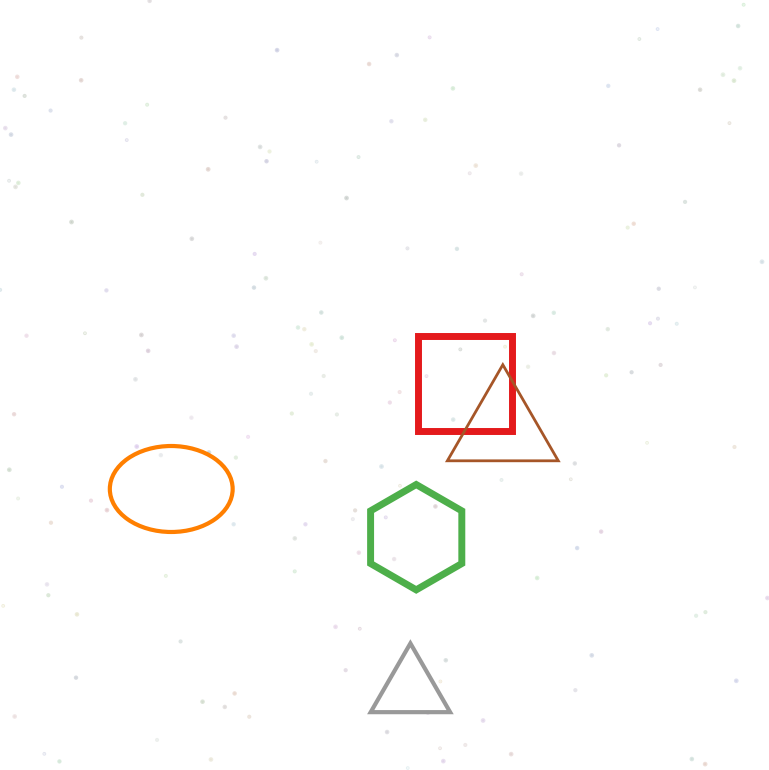[{"shape": "square", "thickness": 2.5, "radius": 0.31, "center": [0.604, 0.502]}, {"shape": "hexagon", "thickness": 2.5, "radius": 0.34, "center": [0.541, 0.302]}, {"shape": "oval", "thickness": 1.5, "radius": 0.4, "center": [0.222, 0.365]}, {"shape": "triangle", "thickness": 1, "radius": 0.42, "center": [0.653, 0.443]}, {"shape": "triangle", "thickness": 1.5, "radius": 0.3, "center": [0.533, 0.105]}]